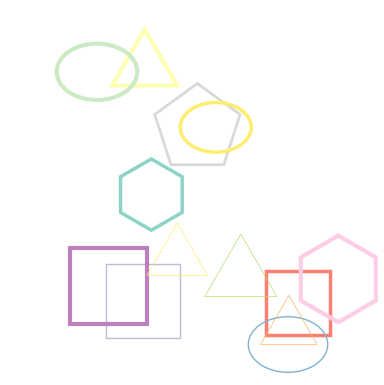[{"shape": "hexagon", "thickness": 2.5, "radius": 0.46, "center": [0.393, 0.495]}, {"shape": "triangle", "thickness": 3, "radius": 0.49, "center": [0.376, 0.827]}, {"shape": "square", "thickness": 1, "radius": 0.48, "center": [0.371, 0.218]}, {"shape": "square", "thickness": 2.5, "radius": 0.41, "center": [0.774, 0.213]}, {"shape": "oval", "thickness": 1, "radius": 0.52, "center": [0.748, 0.105]}, {"shape": "triangle", "thickness": 0.5, "radius": 0.42, "center": [0.75, 0.148]}, {"shape": "triangle", "thickness": 0.5, "radius": 0.54, "center": [0.626, 0.284]}, {"shape": "hexagon", "thickness": 3, "radius": 0.56, "center": [0.879, 0.275]}, {"shape": "pentagon", "thickness": 2, "radius": 0.58, "center": [0.513, 0.667]}, {"shape": "square", "thickness": 3, "radius": 0.5, "center": [0.282, 0.258]}, {"shape": "oval", "thickness": 3, "radius": 0.52, "center": [0.252, 0.813]}, {"shape": "oval", "thickness": 2.5, "radius": 0.46, "center": [0.56, 0.669]}, {"shape": "triangle", "thickness": 0.5, "radius": 0.45, "center": [0.46, 0.33]}]